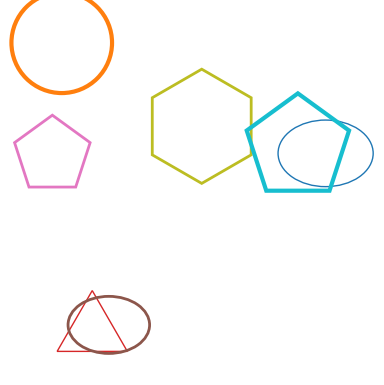[{"shape": "oval", "thickness": 1, "radius": 0.62, "center": [0.846, 0.602]}, {"shape": "circle", "thickness": 3, "radius": 0.65, "center": [0.16, 0.889]}, {"shape": "triangle", "thickness": 1, "radius": 0.53, "center": [0.24, 0.14]}, {"shape": "oval", "thickness": 2, "radius": 0.53, "center": [0.283, 0.156]}, {"shape": "pentagon", "thickness": 2, "radius": 0.52, "center": [0.136, 0.598]}, {"shape": "hexagon", "thickness": 2, "radius": 0.74, "center": [0.524, 0.672]}, {"shape": "pentagon", "thickness": 3, "radius": 0.7, "center": [0.774, 0.618]}]